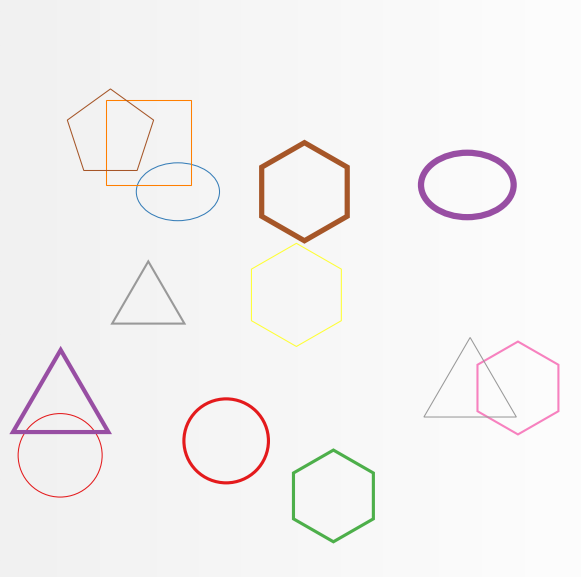[{"shape": "circle", "thickness": 0.5, "radius": 0.36, "center": [0.103, 0.211]}, {"shape": "circle", "thickness": 1.5, "radius": 0.36, "center": [0.389, 0.236]}, {"shape": "oval", "thickness": 0.5, "radius": 0.36, "center": [0.306, 0.667]}, {"shape": "hexagon", "thickness": 1.5, "radius": 0.4, "center": [0.574, 0.14]}, {"shape": "triangle", "thickness": 2, "radius": 0.47, "center": [0.104, 0.298]}, {"shape": "oval", "thickness": 3, "radius": 0.4, "center": [0.804, 0.679]}, {"shape": "square", "thickness": 0.5, "radius": 0.37, "center": [0.255, 0.752]}, {"shape": "hexagon", "thickness": 0.5, "radius": 0.45, "center": [0.51, 0.488]}, {"shape": "pentagon", "thickness": 0.5, "radius": 0.39, "center": [0.19, 0.767]}, {"shape": "hexagon", "thickness": 2.5, "radius": 0.42, "center": [0.524, 0.667]}, {"shape": "hexagon", "thickness": 1, "radius": 0.4, "center": [0.891, 0.327]}, {"shape": "triangle", "thickness": 0.5, "radius": 0.46, "center": [0.809, 0.323]}, {"shape": "triangle", "thickness": 1, "radius": 0.36, "center": [0.255, 0.475]}]